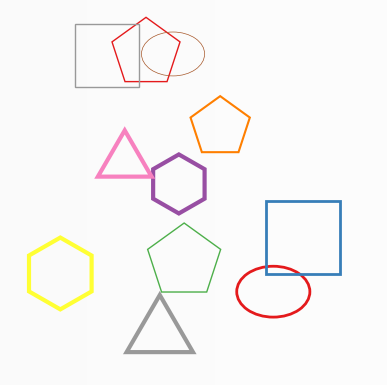[{"shape": "oval", "thickness": 2, "radius": 0.47, "center": [0.705, 0.242]}, {"shape": "pentagon", "thickness": 1, "radius": 0.46, "center": [0.377, 0.863]}, {"shape": "square", "thickness": 2, "radius": 0.48, "center": [0.781, 0.383]}, {"shape": "pentagon", "thickness": 1, "radius": 0.5, "center": [0.475, 0.322]}, {"shape": "hexagon", "thickness": 3, "radius": 0.38, "center": [0.462, 0.522]}, {"shape": "pentagon", "thickness": 1.5, "radius": 0.4, "center": [0.568, 0.67]}, {"shape": "hexagon", "thickness": 3, "radius": 0.47, "center": [0.156, 0.29]}, {"shape": "oval", "thickness": 0.5, "radius": 0.41, "center": [0.447, 0.86]}, {"shape": "triangle", "thickness": 3, "radius": 0.4, "center": [0.322, 0.581]}, {"shape": "square", "thickness": 1, "radius": 0.41, "center": [0.277, 0.855]}, {"shape": "triangle", "thickness": 3, "radius": 0.49, "center": [0.412, 0.135]}]